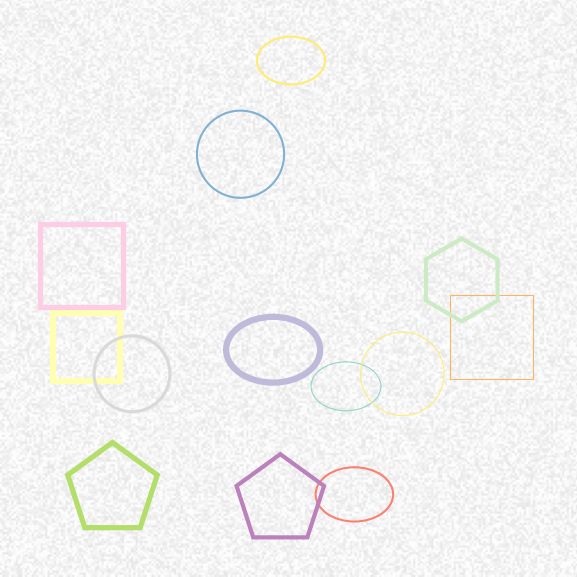[{"shape": "oval", "thickness": 0.5, "radius": 0.3, "center": [0.599, 0.33]}, {"shape": "square", "thickness": 3, "radius": 0.29, "center": [0.149, 0.399]}, {"shape": "oval", "thickness": 3, "radius": 0.41, "center": [0.473, 0.394]}, {"shape": "oval", "thickness": 1, "radius": 0.34, "center": [0.614, 0.143]}, {"shape": "circle", "thickness": 1, "radius": 0.38, "center": [0.417, 0.732]}, {"shape": "square", "thickness": 0.5, "radius": 0.36, "center": [0.851, 0.416]}, {"shape": "pentagon", "thickness": 2.5, "radius": 0.41, "center": [0.195, 0.151]}, {"shape": "square", "thickness": 2.5, "radius": 0.36, "center": [0.141, 0.539]}, {"shape": "circle", "thickness": 1.5, "radius": 0.33, "center": [0.229, 0.352]}, {"shape": "pentagon", "thickness": 2, "radius": 0.4, "center": [0.485, 0.133]}, {"shape": "hexagon", "thickness": 2, "radius": 0.36, "center": [0.8, 0.514]}, {"shape": "circle", "thickness": 0.5, "radius": 0.36, "center": [0.697, 0.352]}, {"shape": "oval", "thickness": 1, "radius": 0.3, "center": [0.504, 0.894]}]